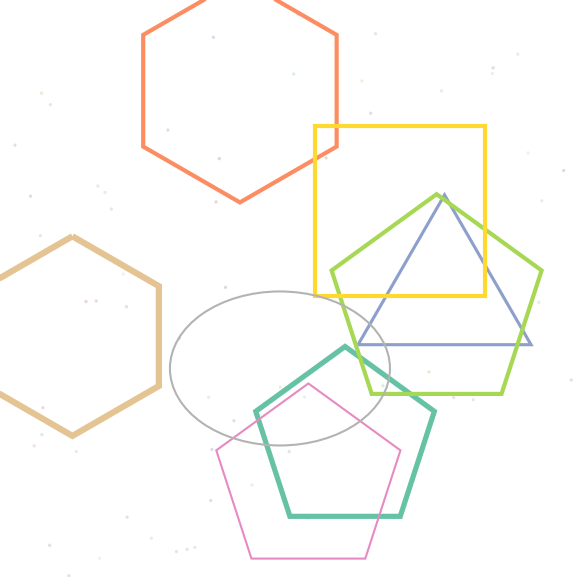[{"shape": "pentagon", "thickness": 2.5, "radius": 0.81, "center": [0.598, 0.237]}, {"shape": "hexagon", "thickness": 2, "radius": 0.97, "center": [0.415, 0.842]}, {"shape": "triangle", "thickness": 1.5, "radius": 0.86, "center": [0.77, 0.489]}, {"shape": "pentagon", "thickness": 1, "radius": 0.84, "center": [0.534, 0.168]}, {"shape": "pentagon", "thickness": 2, "radius": 0.96, "center": [0.756, 0.472]}, {"shape": "square", "thickness": 2, "radius": 0.74, "center": [0.692, 0.634]}, {"shape": "hexagon", "thickness": 3, "radius": 0.86, "center": [0.125, 0.417]}, {"shape": "oval", "thickness": 1, "radius": 0.95, "center": [0.485, 0.361]}]